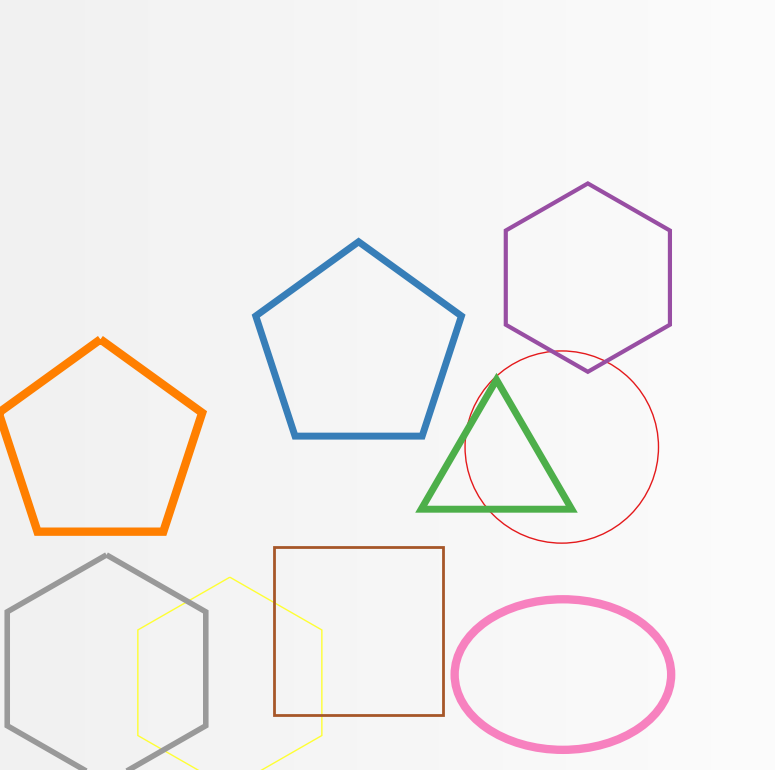[{"shape": "circle", "thickness": 0.5, "radius": 0.62, "center": [0.725, 0.419]}, {"shape": "pentagon", "thickness": 2.5, "radius": 0.7, "center": [0.463, 0.546]}, {"shape": "triangle", "thickness": 2.5, "radius": 0.56, "center": [0.641, 0.395]}, {"shape": "hexagon", "thickness": 1.5, "radius": 0.61, "center": [0.759, 0.639]}, {"shape": "pentagon", "thickness": 3, "radius": 0.69, "center": [0.13, 0.421]}, {"shape": "hexagon", "thickness": 0.5, "radius": 0.69, "center": [0.297, 0.113]}, {"shape": "square", "thickness": 1, "radius": 0.54, "center": [0.463, 0.181]}, {"shape": "oval", "thickness": 3, "radius": 0.7, "center": [0.726, 0.124]}, {"shape": "hexagon", "thickness": 2, "radius": 0.74, "center": [0.137, 0.131]}]